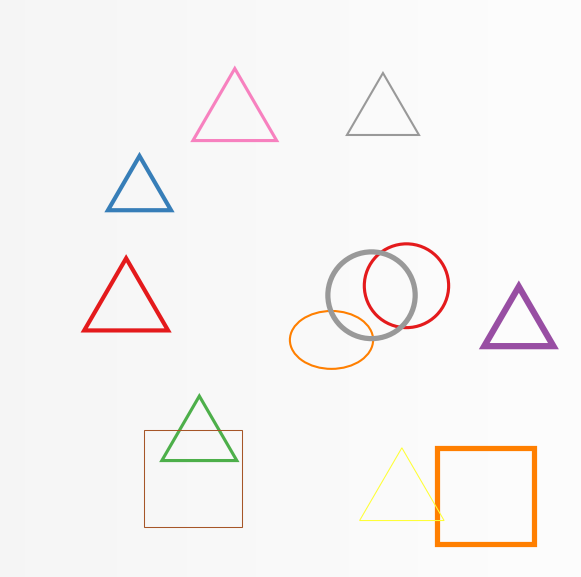[{"shape": "circle", "thickness": 1.5, "radius": 0.36, "center": [0.699, 0.504]}, {"shape": "triangle", "thickness": 2, "radius": 0.42, "center": [0.217, 0.469]}, {"shape": "triangle", "thickness": 2, "radius": 0.31, "center": [0.24, 0.666]}, {"shape": "triangle", "thickness": 1.5, "radius": 0.37, "center": [0.343, 0.239]}, {"shape": "triangle", "thickness": 3, "radius": 0.34, "center": [0.893, 0.434]}, {"shape": "oval", "thickness": 1, "radius": 0.36, "center": [0.57, 0.411]}, {"shape": "square", "thickness": 2.5, "radius": 0.42, "center": [0.835, 0.14]}, {"shape": "triangle", "thickness": 0.5, "radius": 0.42, "center": [0.691, 0.14]}, {"shape": "square", "thickness": 0.5, "radius": 0.42, "center": [0.332, 0.171]}, {"shape": "triangle", "thickness": 1.5, "radius": 0.42, "center": [0.404, 0.797]}, {"shape": "triangle", "thickness": 1, "radius": 0.36, "center": [0.659, 0.801]}, {"shape": "circle", "thickness": 2.5, "radius": 0.38, "center": [0.639, 0.488]}]